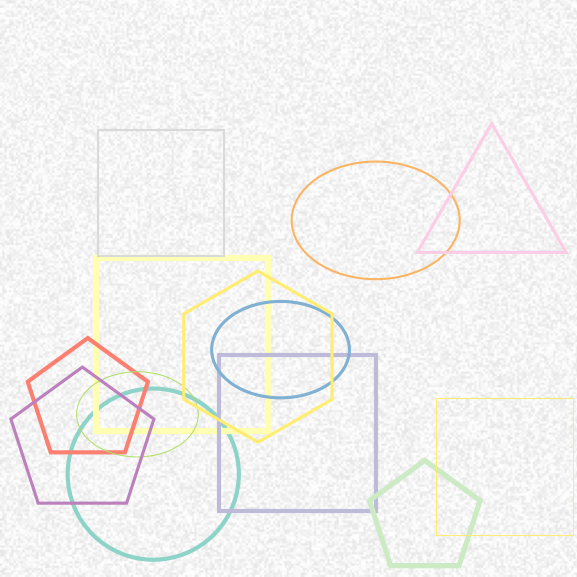[{"shape": "circle", "thickness": 2, "radius": 0.74, "center": [0.265, 0.178]}, {"shape": "square", "thickness": 3, "radius": 0.75, "center": [0.315, 0.403]}, {"shape": "square", "thickness": 2, "radius": 0.68, "center": [0.515, 0.25]}, {"shape": "pentagon", "thickness": 2, "radius": 0.55, "center": [0.152, 0.304]}, {"shape": "oval", "thickness": 1.5, "radius": 0.6, "center": [0.486, 0.394]}, {"shape": "oval", "thickness": 1, "radius": 0.73, "center": [0.651, 0.618]}, {"shape": "oval", "thickness": 0.5, "radius": 0.53, "center": [0.238, 0.282]}, {"shape": "triangle", "thickness": 1.5, "radius": 0.74, "center": [0.851, 0.637]}, {"shape": "square", "thickness": 1, "radius": 0.55, "center": [0.279, 0.666]}, {"shape": "pentagon", "thickness": 1.5, "radius": 0.65, "center": [0.143, 0.233]}, {"shape": "pentagon", "thickness": 2.5, "radius": 0.5, "center": [0.736, 0.101]}, {"shape": "hexagon", "thickness": 1.5, "radius": 0.74, "center": [0.447, 0.382]}, {"shape": "square", "thickness": 0.5, "radius": 0.59, "center": [0.874, 0.191]}]